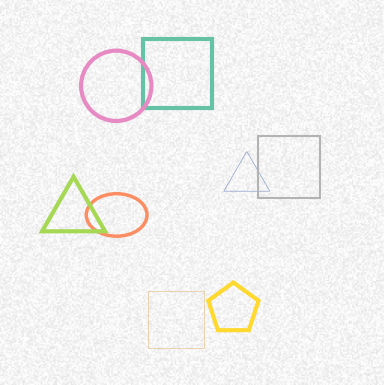[{"shape": "square", "thickness": 3, "radius": 0.45, "center": [0.461, 0.809]}, {"shape": "oval", "thickness": 2.5, "radius": 0.39, "center": [0.303, 0.442]}, {"shape": "triangle", "thickness": 0.5, "radius": 0.34, "center": [0.641, 0.538]}, {"shape": "circle", "thickness": 3, "radius": 0.46, "center": [0.302, 0.777]}, {"shape": "triangle", "thickness": 3, "radius": 0.47, "center": [0.191, 0.446]}, {"shape": "pentagon", "thickness": 3, "radius": 0.34, "center": [0.606, 0.198]}, {"shape": "square", "thickness": 0.5, "radius": 0.36, "center": [0.458, 0.17]}, {"shape": "square", "thickness": 1.5, "radius": 0.4, "center": [0.752, 0.565]}]